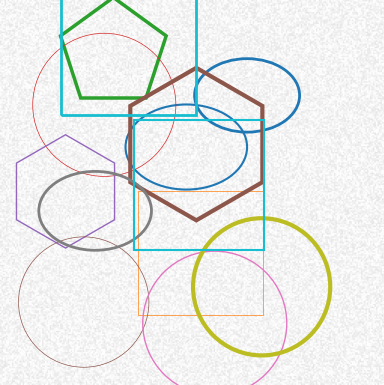[{"shape": "oval", "thickness": 2, "radius": 0.68, "center": [0.642, 0.752]}, {"shape": "oval", "thickness": 1.5, "radius": 0.79, "center": [0.484, 0.618]}, {"shape": "square", "thickness": 0.5, "radius": 0.81, "center": [0.521, 0.342]}, {"shape": "pentagon", "thickness": 2.5, "radius": 0.72, "center": [0.294, 0.862]}, {"shape": "circle", "thickness": 0.5, "radius": 0.93, "center": [0.271, 0.728]}, {"shape": "hexagon", "thickness": 1, "radius": 0.74, "center": [0.17, 0.503]}, {"shape": "circle", "thickness": 0.5, "radius": 0.85, "center": [0.217, 0.215]}, {"shape": "hexagon", "thickness": 3, "radius": 0.99, "center": [0.51, 0.626]}, {"shape": "circle", "thickness": 1, "radius": 0.94, "center": [0.558, 0.161]}, {"shape": "oval", "thickness": 2, "radius": 0.73, "center": [0.247, 0.452]}, {"shape": "circle", "thickness": 3, "radius": 0.89, "center": [0.68, 0.255]}, {"shape": "square", "thickness": 1.5, "radius": 0.84, "center": [0.516, 0.52]}, {"shape": "square", "thickness": 2, "radius": 0.88, "center": [0.334, 0.876]}]